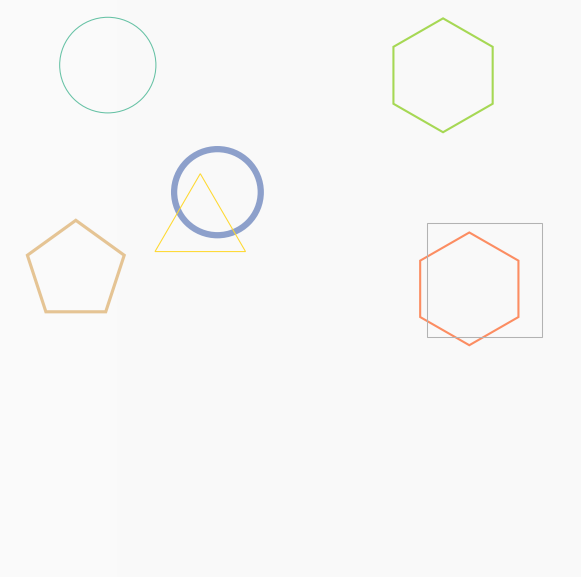[{"shape": "circle", "thickness": 0.5, "radius": 0.41, "center": [0.185, 0.886]}, {"shape": "hexagon", "thickness": 1, "radius": 0.49, "center": [0.807, 0.499]}, {"shape": "circle", "thickness": 3, "radius": 0.37, "center": [0.374, 0.666]}, {"shape": "hexagon", "thickness": 1, "radius": 0.49, "center": [0.762, 0.869]}, {"shape": "triangle", "thickness": 0.5, "radius": 0.45, "center": [0.345, 0.608]}, {"shape": "pentagon", "thickness": 1.5, "radius": 0.44, "center": [0.13, 0.53]}, {"shape": "square", "thickness": 0.5, "radius": 0.49, "center": [0.833, 0.514]}]